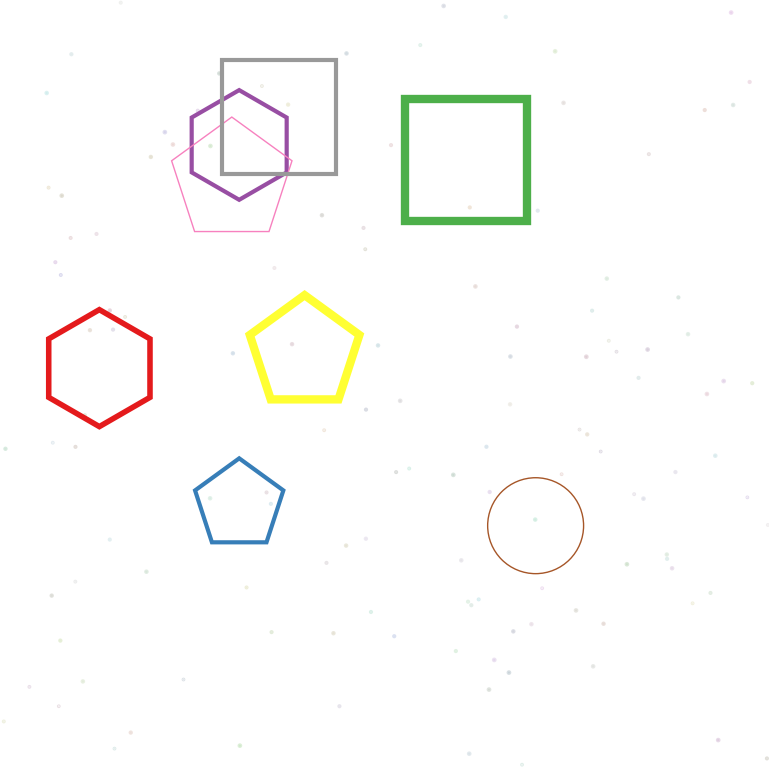[{"shape": "hexagon", "thickness": 2, "radius": 0.38, "center": [0.129, 0.522]}, {"shape": "pentagon", "thickness": 1.5, "radius": 0.3, "center": [0.311, 0.344]}, {"shape": "square", "thickness": 3, "radius": 0.4, "center": [0.605, 0.792]}, {"shape": "hexagon", "thickness": 1.5, "radius": 0.36, "center": [0.311, 0.812]}, {"shape": "pentagon", "thickness": 3, "radius": 0.37, "center": [0.396, 0.542]}, {"shape": "circle", "thickness": 0.5, "radius": 0.31, "center": [0.696, 0.317]}, {"shape": "pentagon", "thickness": 0.5, "radius": 0.41, "center": [0.301, 0.766]}, {"shape": "square", "thickness": 1.5, "radius": 0.37, "center": [0.362, 0.848]}]